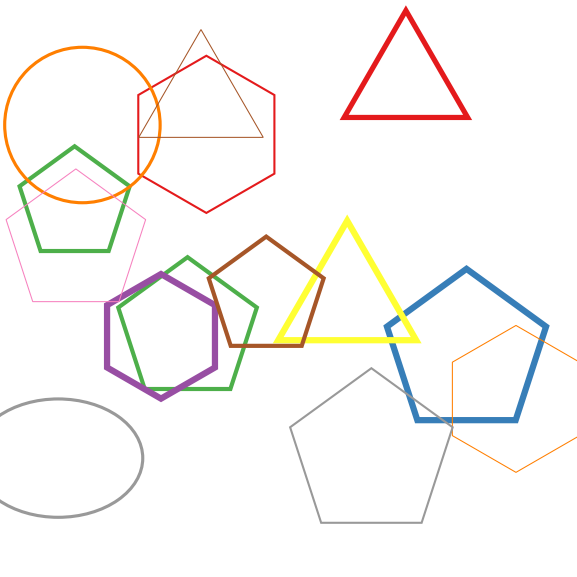[{"shape": "triangle", "thickness": 2.5, "radius": 0.62, "center": [0.703, 0.857]}, {"shape": "hexagon", "thickness": 1, "radius": 0.68, "center": [0.357, 0.766]}, {"shape": "pentagon", "thickness": 3, "radius": 0.72, "center": [0.808, 0.389]}, {"shape": "pentagon", "thickness": 2, "radius": 0.63, "center": [0.325, 0.428]}, {"shape": "pentagon", "thickness": 2, "radius": 0.5, "center": [0.129, 0.646]}, {"shape": "hexagon", "thickness": 3, "radius": 0.54, "center": [0.279, 0.417]}, {"shape": "hexagon", "thickness": 0.5, "radius": 0.64, "center": [0.893, 0.308]}, {"shape": "circle", "thickness": 1.5, "radius": 0.67, "center": [0.143, 0.783]}, {"shape": "triangle", "thickness": 3, "radius": 0.69, "center": [0.601, 0.479]}, {"shape": "pentagon", "thickness": 2, "radius": 0.52, "center": [0.461, 0.485]}, {"shape": "triangle", "thickness": 0.5, "radius": 0.62, "center": [0.348, 0.824]}, {"shape": "pentagon", "thickness": 0.5, "radius": 0.64, "center": [0.131, 0.58]}, {"shape": "oval", "thickness": 1.5, "radius": 0.73, "center": [0.101, 0.206]}, {"shape": "pentagon", "thickness": 1, "radius": 0.74, "center": [0.643, 0.214]}]